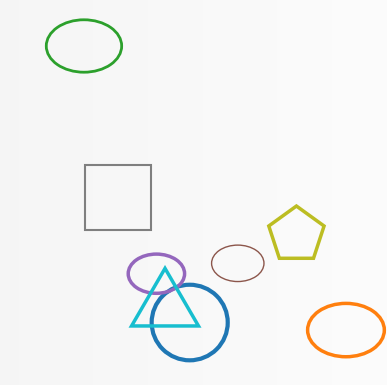[{"shape": "circle", "thickness": 3, "radius": 0.49, "center": [0.49, 0.162]}, {"shape": "oval", "thickness": 2.5, "radius": 0.49, "center": [0.893, 0.143]}, {"shape": "oval", "thickness": 2, "radius": 0.49, "center": [0.217, 0.881]}, {"shape": "oval", "thickness": 2.5, "radius": 0.36, "center": [0.404, 0.289]}, {"shape": "oval", "thickness": 1, "radius": 0.34, "center": [0.614, 0.316]}, {"shape": "square", "thickness": 1.5, "radius": 0.43, "center": [0.305, 0.487]}, {"shape": "pentagon", "thickness": 2.5, "radius": 0.38, "center": [0.765, 0.39]}, {"shape": "triangle", "thickness": 2.5, "radius": 0.5, "center": [0.426, 0.203]}]